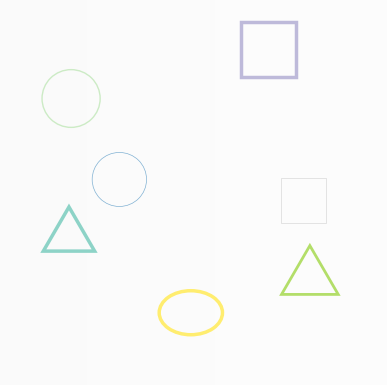[{"shape": "triangle", "thickness": 2.5, "radius": 0.38, "center": [0.178, 0.386]}, {"shape": "square", "thickness": 2.5, "radius": 0.35, "center": [0.692, 0.871]}, {"shape": "circle", "thickness": 0.5, "radius": 0.35, "center": [0.308, 0.534]}, {"shape": "triangle", "thickness": 2, "radius": 0.42, "center": [0.8, 0.278]}, {"shape": "square", "thickness": 0.5, "radius": 0.29, "center": [0.784, 0.48]}, {"shape": "circle", "thickness": 1, "radius": 0.37, "center": [0.183, 0.744]}, {"shape": "oval", "thickness": 2.5, "radius": 0.41, "center": [0.492, 0.188]}]